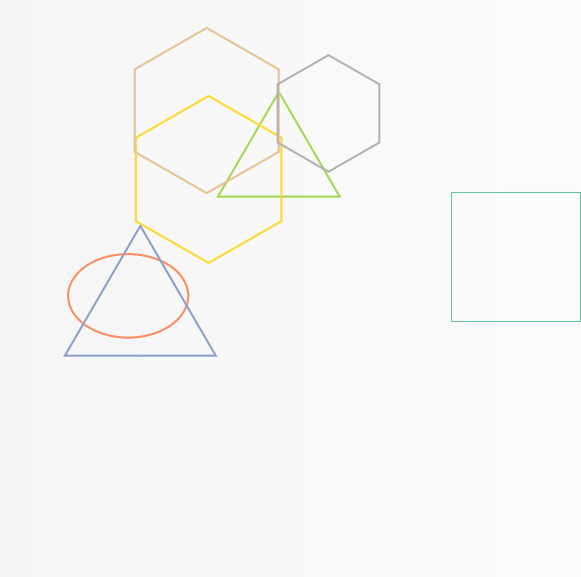[{"shape": "square", "thickness": 0.5, "radius": 0.56, "center": [0.887, 0.555]}, {"shape": "oval", "thickness": 1, "radius": 0.52, "center": [0.221, 0.487]}, {"shape": "triangle", "thickness": 1, "radius": 0.75, "center": [0.241, 0.458]}, {"shape": "triangle", "thickness": 1, "radius": 0.6, "center": [0.48, 0.719]}, {"shape": "hexagon", "thickness": 1, "radius": 0.72, "center": [0.359, 0.688]}, {"shape": "hexagon", "thickness": 1, "radius": 0.71, "center": [0.356, 0.808]}, {"shape": "hexagon", "thickness": 1, "radius": 0.5, "center": [0.565, 0.803]}]